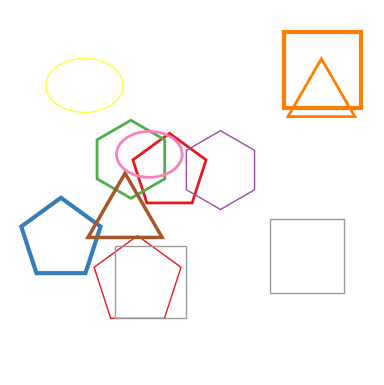[{"shape": "pentagon", "thickness": 1, "radius": 0.59, "center": [0.357, 0.269]}, {"shape": "pentagon", "thickness": 2, "radius": 0.5, "center": [0.44, 0.554]}, {"shape": "pentagon", "thickness": 3, "radius": 0.54, "center": [0.158, 0.378]}, {"shape": "hexagon", "thickness": 2, "radius": 0.51, "center": [0.34, 0.586]}, {"shape": "hexagon", "thickness": 1, "radius": 0.51, "center": [0.573, 0.558]}, {"shape": "square", "thickness": 3, "radius": 0.5, "center": [0.838, 0.818]}, {"shape": "triangle", "thickness": 2, "radius": 0.5, "center": [0.835, 0.747]}, {"shape": "oval", "thickness": 1, "radius": 0.5, "center": [0.219, 0.778]}, {"shape": "triangle", "thickness": 2.5, "radius": 0.56, "center": [0.325, 0.439]}, {"shape": "oval", "thickness": 2, "radius": 0.43, "center": [0.388, 0.599]}, {"shape": "square", "thickness": 1, "radius": 0.46, "center": [0.391, 0.268]}, {"shape": "square", "thickness": 1, "radius": 0.48, "center": [0.797, 0.335]}]